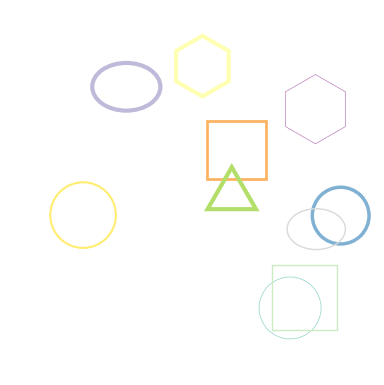[{"shape": "circle", "thickness": 0.5, "radius": 0.4, "center": [0.753, 0.2]}, {"shape": "hexagon", "thickness": 3, "radius": 0.39, "center": [0.526, 0.828]}, {"shape": "oval", "thickness": 3, "radius": 0.44, "center": [0.328, 0.775]}, {"shape": "circle", "thickness": 2.5, "radius": 0.37, "center": [0.885, 0.44]}, {"shape": "square", "thickness": 2, "radius": 0.38, "center": [0.614, 0.61]}, {"shape": "triangle", "thickness": 3, "radius": 0.36, "center": [0.602, 0.493]}, {"shape": "oval", "thickness": 1, "radius": 0.38, "center": [0.821, 0.405]}, {"shape": "hexagon", "thickness": 0.5, "radius": 0.45, "center": [0.819, 0.716]}, {"shape": "square", "thickness": 1, "radius": 0.42, "center": [0.79, 0.228]}, {"shape": "circle", "thickness": 1.5, "radius": 0.43, "center": [0.216, 0.441]}]